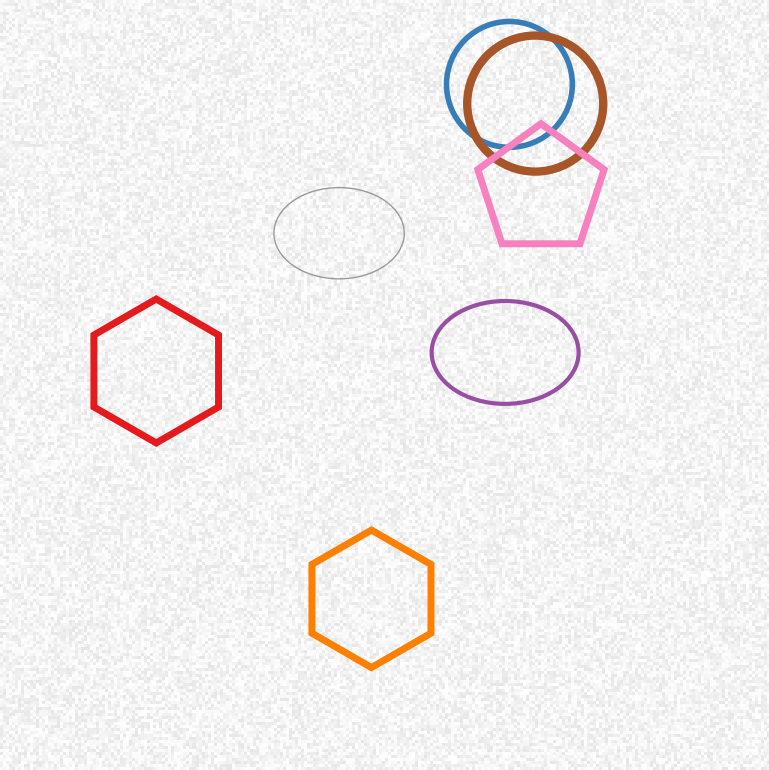[{"shape": "hexagon", "thickness": 2.5, "radius": 0.47, "center": [0.203, 0.518]}, {"shape": "circle", "thickness": 2, "radius": 0.41, "center": [0.662, 0.89]}, {"shape": "oval", "thickness": 1.5, "radius": 0.48, "center": [0.656, 0.542]}, {"shape": "hexagon", "thickness": 2.5, "radius": 0.45, "center": [0.482, 0.222]}, {"shape": "circle", "thickness": 3, "radius": 0.44, "center": [0.695, 0.865]}, {"shape": "pentagon", "thickness": 2.5, "radius": 0.43, "center": [0.703, 0.753]}, {"shape": "oval", "thickness": 0.5, "radius": 0.42, "center": [0.44, 0.697]}]